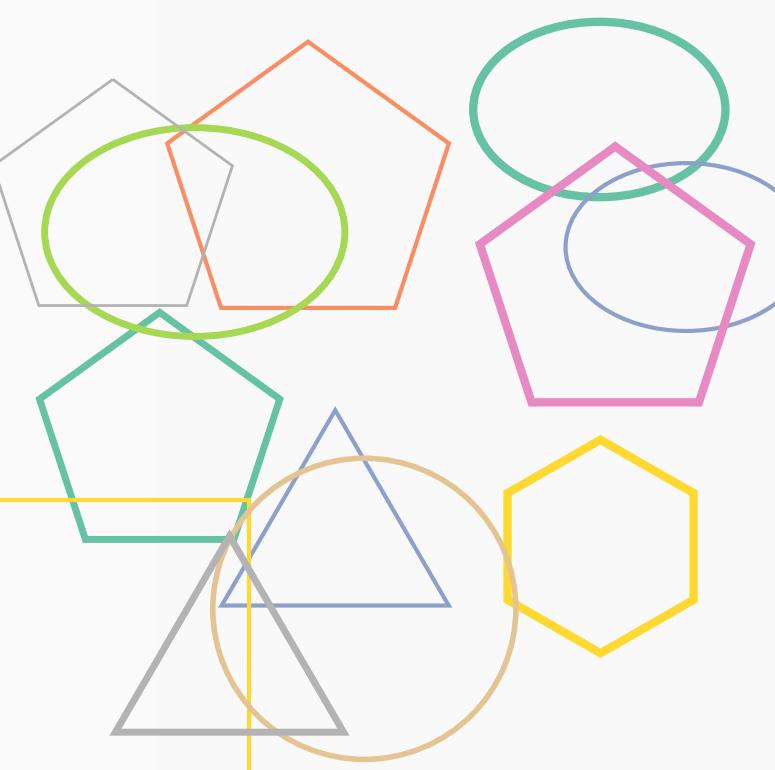[{"shape": "oval", "thickness": 3, "radius": 0.81, "center": [0.773, 0.858]}, {"shape": "pentagon", "thickness": 2.5, "radius": 0.81, "center": [0.206, 0.431]}, {"shape": "pentagon", "thickness": 1.5, "radius": 0.96, "center": [0.397, 0.755]}, {"shape": "oval", "thickness": 1.5, "radius": 0.78, "center": [0.885, 0.679]}, {"shape": "triangle", "thickness": 1.5, "radius": 0.85, "center": [0.433, 0.298]}, {"shape": "pentagon", "thickness": 3, "radius": 0.92, "center": [0.794, 0.626]}, {"shape": "oval", "thickness": 2.5, "radius": 0.97, "center": [0.251, 0.699]}, {"shape": "square", "thickness": 1.5, "radius": 0.99, "center": [0.123, 0.153]}, {"shape": "hexagon", "thickness": 3, "radius": 0.69, "center": [0.775, 0.29]}, {"shape": "circle", "thickness": 2, "radius": 0.98, "center": [0.47, 0.209]}, {"shape": "pentagon", "thickness": 1, "radius": 0.81, "center": [0.146, 0.735]}, {"shape": "triangle", "thickness": 2.5, "radius": 0.85, "center": [0.296, 0.134]}]